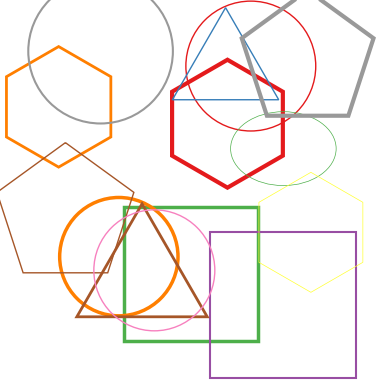[{"shape": "circle", "thickness": 1, "radius": 0.84, "center": [0.651, 0.828]}, {"shape": "hexagon", "thickness": 3, "radius": 0.83, "center": [0.591, 0.679]}, {"shape": "triangle", "thickness": 1, "radius": 0.8, "center": [0.586, 0.821]}, {"shape": "oval", "thickness": 0.5, "radius": 0.69, "center": [0.736, 0.614]}, {"shape": "square", "thickness": 2.5, "radius": 0.87, "center": [0.497, 0.289]}, {"shape": "square", "thickness": 1.5, "radius": 0.95, "center": [0.735, 0.208]}, {"shape": "hexagon", "thickness": 2, "radius": 0.78, "center": [0.152, 0.722]}, {"shape": "circle", "thickness": 2.5, "radius": 0.77, "center": [0.309, 0.333]}, {"shape": "hexagon", "thickness": 0.5, "radius": 0.78, "center": [0.808, 0.397]}, {"shape": "triangle", "thickness": 2, "radius": 0.98, "center": [0.369, 0.275]}, {"shape": "pentagon", "thickness": 1, "radius": 0.93, "center": [0.17, 0.443]}, {"shape": "circle", "thickness": 1, "radius": 0.79, "center": [0.401, 0.298]}, {"shape": "pentagon", "thickness": 3, "radius": 0.9, "center": [0.799, 0.845]}, {"shape": "circle", "thickness": 1.5, "radius": 0.94, "center": [0.261, 0.867]}]